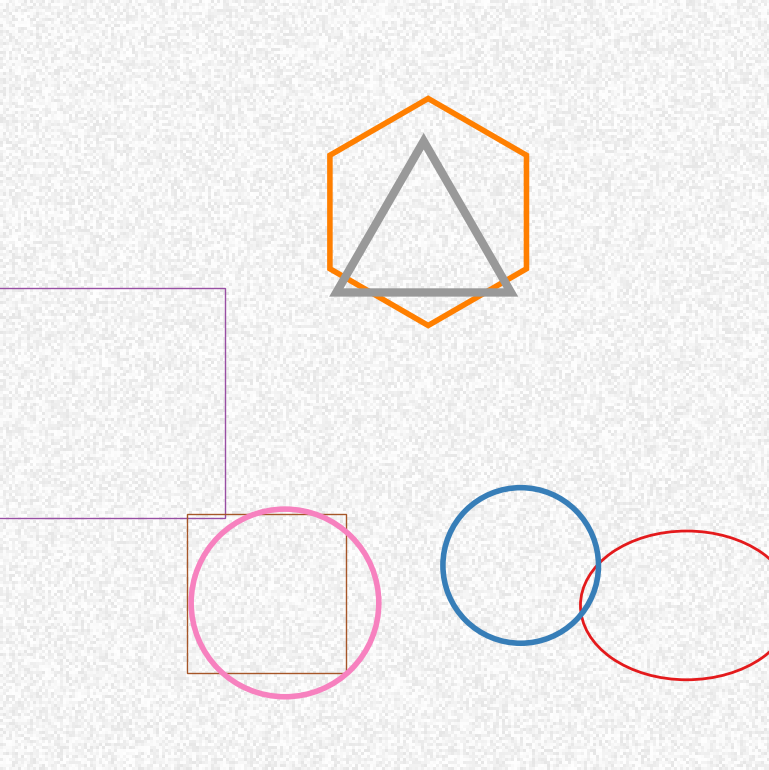[{"shape": "oval", "thickness": 1, "radius": 0.69, "center": [0.892, 0.214]}, {"shape": "circle", "thickness": 2, "radius": 0.51, "center": [0.676, 0.266]}, {"shape": "square", "thickness": 0.5, "radius": 0.74, "center": [0.144, 0.477]}, {"shape": "hexagon", "thickness": 2, "radius": 0.74, "center": [0.556, 0.725]}, {"shape": "square", "thickness": 0.5, "radius": 0.52, "center": [0.346, 0.229]}, {"shape": "circle", "thickness": 2, "radius": 0.61, "center": [0.37, 0.217]}, {"shape": "triangle", "thickness": 3, "radius": 0.65, "center": [0.55, 0.686]}]